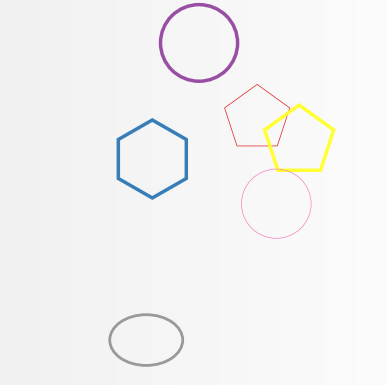[{"shape": "pentagon", "thickness": 0.5, "radius": 0.44, "center": [0.664, 0.692]}, {"shape": "hexagon", "thickness": 2.5, "radius": 0.51, "center": [0.393, 0.587]}, {"shape": "circle", "thickness": 2.5, "radius": 0.5, "center": [0.514, 0.888]}, {"shape": "pentagon", "thickness": 2.5, "radius": 0.47, "center": [0.772, 0.634]}, {"shape": "circle", "thickness": 0.5, "radius": 0.45, "center": [0.713, 0.471]}, {"shape": "oval", "thickness": 2, "radius": 0.47, "center": [0.377, 0.117]}]